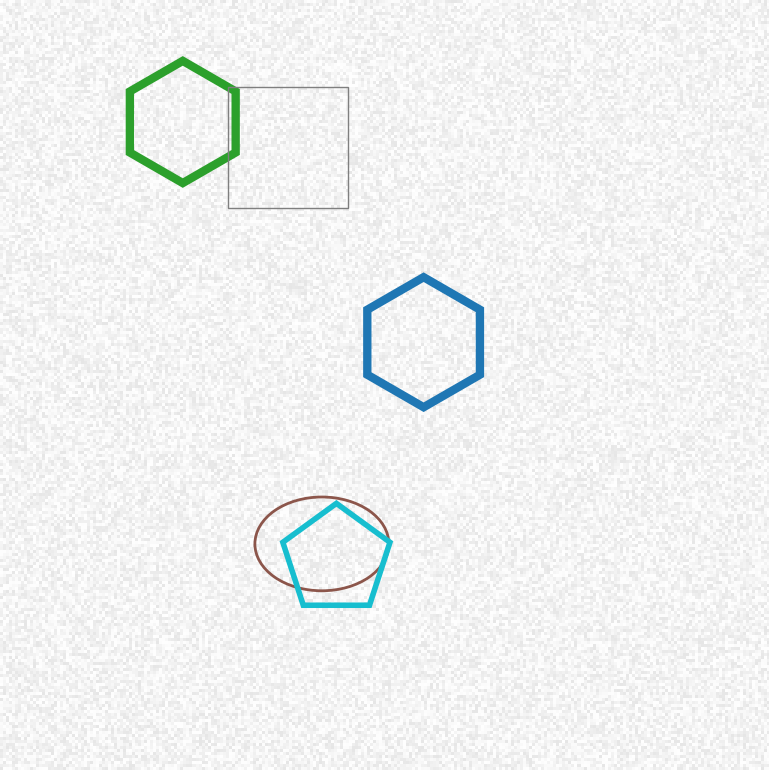[{"shape": "hexagon", "thickness": 3, "radius": 0.42, "center": [0.55, 0.556]}, {"shape": "hexagon", "thickness": 3, "radius": 0.4, "center": [0.237, 0.842]}, {"shape": "oval", "thickness": 1, "radius": 0.43, "center": [0.418, 0.294]}, {"shape": "square", "thickness": 0.5, "radius": 0.39, "center": [0.374, 0.808]}, {"shape": "pentagon", "thickness": 2, "radius": 0.37, "center": [0.437, 0.273]}]